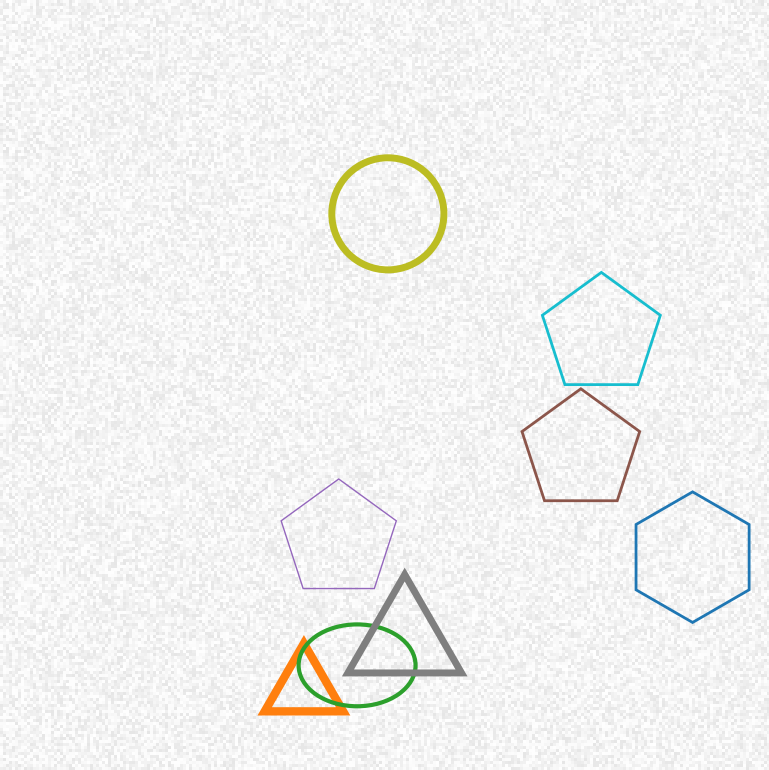[{"shape": "hexagon", "thickness": 1, "radius": 0.42, "center": [0.899, 0.276]}, {"shape": "triangle", "thickness": 3, "radius": 0.29, "center": [0.395, 0.106]}, {"shape": "oval", "thickness": 1.5, "radius": 0.38, "center": [0.464, 0.136]}, {"shape": "pentagon", "thickness": 0.5, "radius": 0.39, "center": [0.44, 0.299]}, {"shape": "pentagon", "thickness": 1, "radius": 0.4, "center": [0.754, 0.415]}, {"shape": "triangle", "thickness": 2.5, "radius": 0.43, "center": [0.526, 0.169]}, {"shape": "circle", "thickness": 2.5, "radius": 0.36, "center": [0.504, 0.722]}, {"shape": "pentagon", "thickness": 1, "radius": 0.4, "center": [0.781, 0.566]}]